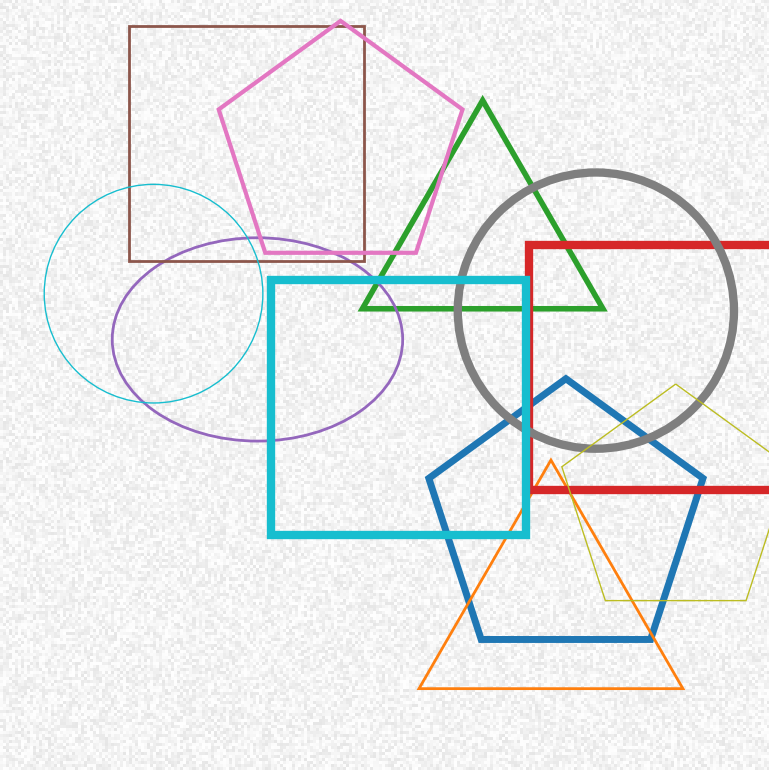[{"shape": "pentagon", "thickness": 2.5, "radius": 0.94, "center": [0.735, 0.321]}, {"shape": "triangle", "thickness": 1, "radius": 0.99, "center": [0.716, 0.205]}, {"shape": "triangle", "thickness": 2, "radius": 0.9, "center": [0.627, 0.689]}, {"shape": "square", "thickness": 3, "radius": 0.79, "center": [0.846, 0.523]}, {"shape": "oval", "thickness": 1, "radius": 0.94, "center": [0.334, 0.559]}, {"shape": "square", "thickness": 1, "radius": 0.76, "center": [0.32, 0.813]}, {"shape": "pentagon", "thickness": 1.5, "radius": 0.83, "center": [0.442, 0.806]}, {"shape": "circle", "thickness": 3, "radius": 0.9, "center": [0.774, 0.597]}, {"shape": "pentagon", "thickness": 0.5, "radius": 0.78, "center": [0.878, 0.346]}, {"shape": "circle", "thickness": 0.5, "radius": 0.71, "center": [0.199, 0.619]}, {"shape": "square", "thickness": 3, "radius": 0.83, "center": [0.518, 0.471]}]